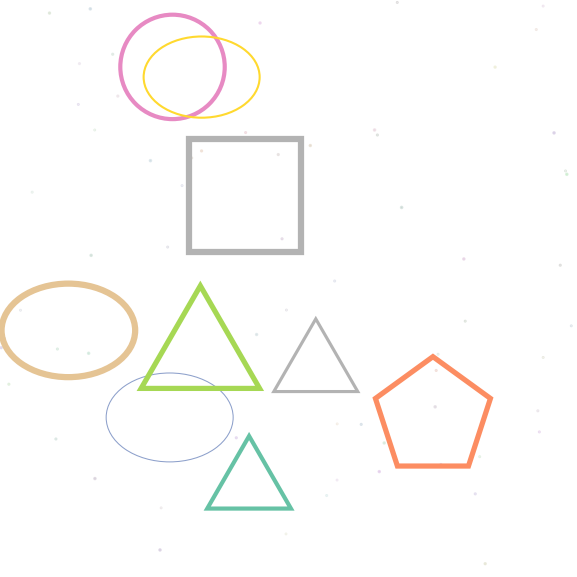[{"shape": "triangle", "thickness": 2, "radius": 0.42, "center": [0.431, 0.16]}, {"shape": "pentagon", "thickness": 2.5, "radius": 0.52, "center": [0.75, 0.277]}, {"shape": "oval", "thickness": 0.5, "radius": 0.55, "center": [0.294, 0.276]}, {"shape": "circle", "thickness": 2, "radius": 0.45, "center": [0.299, 0.883]}, {"shape": "triangle", "thickness": 2.5, "radius": 0.59, "center": [0.347, 0.386]}, {"shape": "oval", "thickness": 1, "radius": 0.5, "center": [0.349, 0.866]}, {"shape": "oval", "thickness": 3, "radius": 0.58, "center": [0.118, 0.427]}, {"shape": "triangle", "thickness": 1.5, "radius": 0.42, "center": [0.547, 0.363]}, {"shape": "square", "thickness": 3, "radius": 0.49, "center": [0.425, 0.66]}]